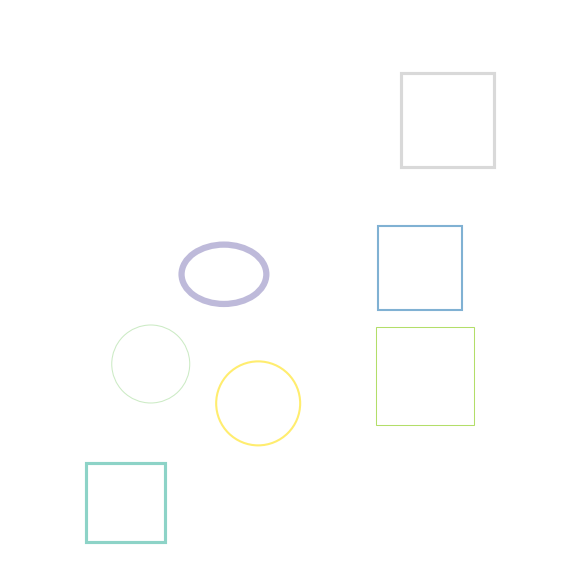[{"shape": "square", "thickness": 1.5, "radius": 0.34, "center": [0.217, 0.129]}, {"shape": "oval", "thickness": 3, "radius": 0.37, "center": [0.388, 0.524]}, {"shape": "square", "thickness": 1, "radius": 0.36, "center": [0.728, 0.535]}, {"shape": "square", "thickness": 0.5, "radius": 0.42, "center": [0.735, 0.349]}, {"shape": "square", "thickness": 1.5, "radius": 0.4, "center": [0.774, 0.791]}, {"shape": "circle", "thickness": 0.5, "radius": 0.34, "center": [0.261, 0.369]}, {"shape": "circle", "thickness": 1, "radius": 0.36, "center": [0.447, 0.301]}]